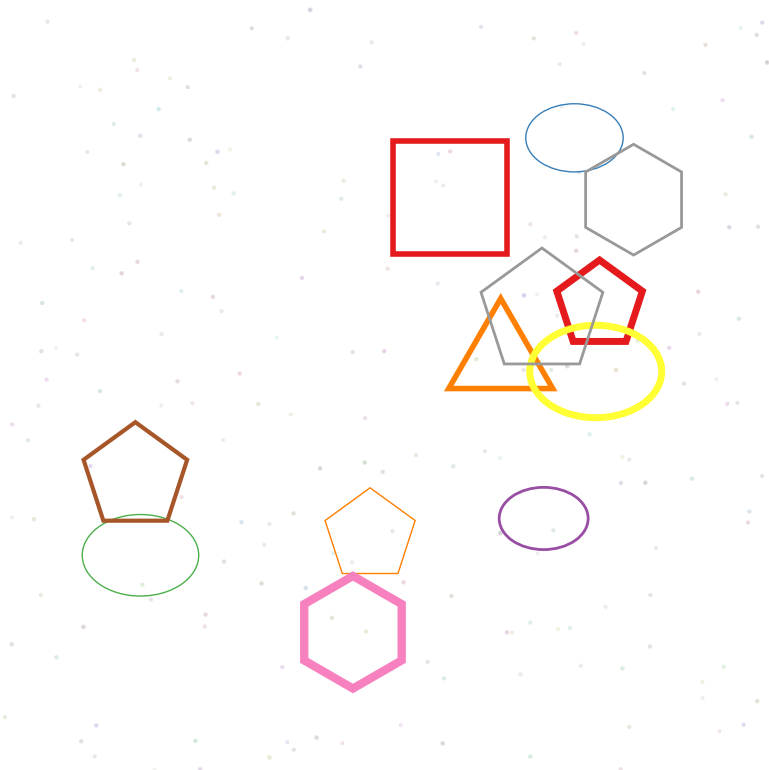[{"shape": "pentagon", "thickness": 2.5, "radius": 0.29, "center": [0.779, 0.604]}, {"shape": "square", "thickness": 2, "radius": 0.37, "center": [0.584, 0.743]}, {"shape": "oval", "thickness": 0.5, "radius": 0.32, "center": [0.746, 0.821]}, {"shape": "oval", "thickness": 0.5, "radius": 0.38, "center": [0.182, 0.279]}, {"shape": "oval", "thickness": 1, "radius": 0.29, "center": [0.706, 0.327]}, {"shape": "triangle", "thickness": 2, "radius": 0.39, "center": [0.65, 0.534]}, {"shape": "pentagon", "thickness": 0.5, "radius": 0.31, "center": [0.481, 0.305]}, {"shape": "oval", "thickness": 2.5, "radius": 0.43, "center": [0.774, 0.518]}, {"shape": "pentagon", "thickness": 1.5, "radius": 0.35, "center": [0.176, 0.381]}, {"shape": "hexagon", "thickness": 3, "radius": 0.37, "center": [0.458, 0.179]}, {"shape": "hexagon", "thickness": 1, "radius": 0.36, "center": [0.823, 0.741]}, {"shape": "pentagon", "thickness": 1, "radius": 0.42, "center": [0.704, 0.595]}]